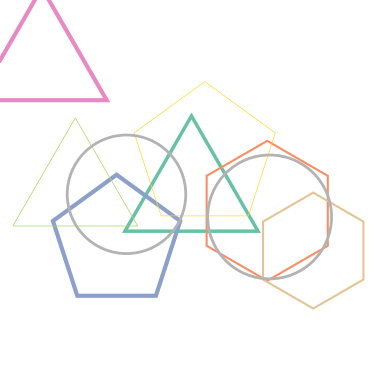[{"shape": "triangle", "thickness": 2.5, "radius": 1.0, "center": [0.497, 0.499]}, {"shape": "hexagon", "thickness": 1.5, "radius": 0.91, "center": [0.694, 0.452]}, {"shape": "pentagon", "thickness": 3, "radius": 0.87, "center": [0.303, 0.372]}, {"shape": "triangle", "thickness": 3, "radius": 0.97, "center": [0.109, 0.837]}, {"shape": "triangle", "thickness": 0.5, "radius": 0.94, "center": [0.196, 0.507]}, {"shape": "pentagon", "thickness": 0.5, "radius": 0.96, "center": [0.532, 0.595]}, {"shape": "hexagon", "thickness": 1.5, "radius": 0.75, "center": [0.814, 0.349]}, {"shape": "circle", "thickness": 2, "radius": 0.8, "center": [0.7, 0.437]}, {"shape": "circle", "thickness": 2, "radius": 0.77, "center": [0.329, 0.495]}]